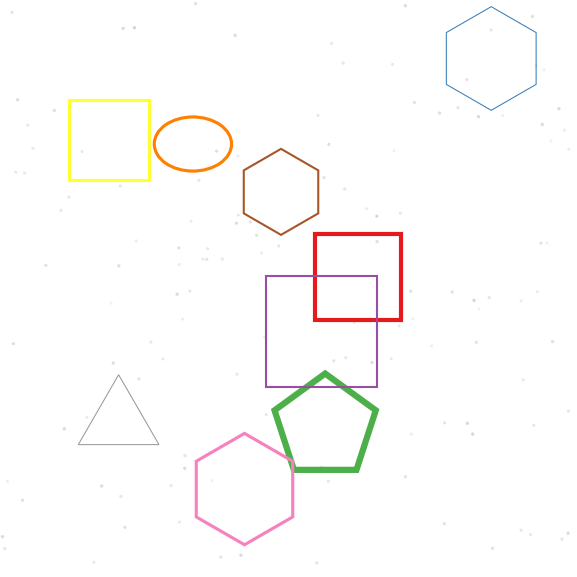[{"shape": "square", "thickness": 2, "radius": 0.37, "center": [0.62, 0.52]}, {"shape": "hexagon", "thickness": 0.5, "radius": 0.45, "center": [0.851, 0.898]}, {"shape": "pentagon", "thickness": 3, "radius": 0.46, "center": [0.563, 0.26]}, {"shape": "square", "thickness": 1, "radius": 0.48, "center": [0.557, 0.425]}, {"shape": "oval", "thickness": 1.5, "radius": 0.33, "center": [0.334, 0.75]}, {"shape": "square", "thickness": 1.5, "radius": 0.34, "center": [0.189, 0.757]}, {"shape": "hexagon", "thickness": 1, "radius": 0.37, "center": [0.487, 0.667]}, {"shape": "hexagon", "thickness": 1.5, "radius": 0.48, "center": [0.423, 0.152]}, {"shape": "triangle", "thickness": 0.5, "radius": 0.4, "center": [0.205, 0.27]}]